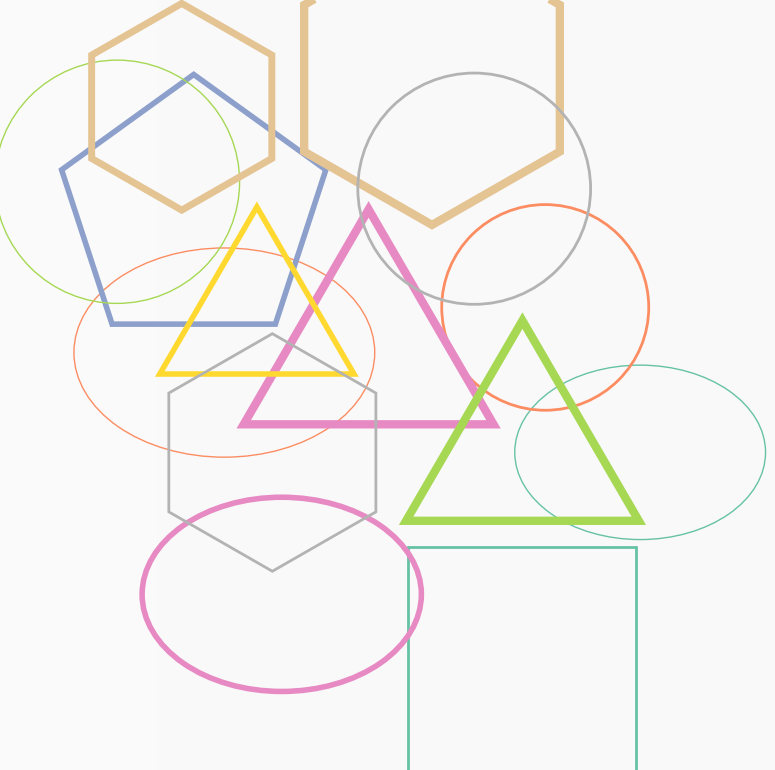[{"shape": "oval", "thickness": 0.5, "radius": 0.81, "center": [0.826, 0.413]}, {"shape": "square", "thickness": 1, "radius": 0.73, "center": [0.674, 0.143]}, {"shape": "oval", "thickness": 0.5, "radius": 0.97, "center": [0.289, 0.542]}, {"shape": "circle", "thickness": 1, "radius": 0.67, "center": [0.704, 0.601]}, {"shape": "pentagon", "thickness": 2, "radius": 0.9, "center": [0.25, 0.724]}, {"shape": "oval", "thickness": 2, "radius": 0.9, "center": [0.364, 0.228]}, {"shape": "triangle", "thickness": 3, "radius": 0.93, "center": [0.476, 0.542]}, {"shape": "circle", "thickness": 0.5, "radius": 0.79, "center": [0.151, 0.764]}, {"shape": "triangle", "thickness": 3, "radius": 0.87, "center": [0.674, 0.41]}, {"shape": "triangle", "thickness": 2, "radius": 0.72, "center": [0.331, 0.587]}, {"shape": "hexagon", "thickness": 3, "radius": 0.95, "center": [0.557, 0.898]}, {"shape": "hexagon", "thickness": 2.5, "radius": 0.67, "center": [0.235, 0.861]}, {"shape": "circle", "thickness": 1, "radius": 0.75, "center": [0.612, 0.755]}, {"shape": "hexagon", "thickness": 1, "radius": 0.77, "center": [0.351, 0.412]}]